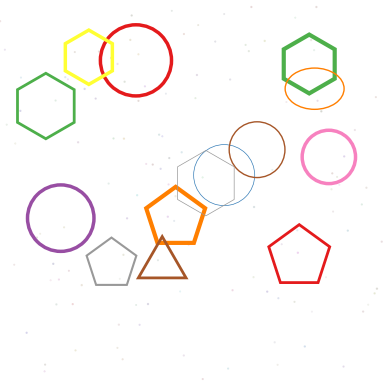[{"shape": "pentagon", "thickness": 2, "radius": 0.42, "center": [0.777, 0.333]}, {"shape": "circle", "thickness": 2.5, "radius": 0.46, "center": [0.353, 0.843]}, {"shape": "circle", "thickness": 0.5, "radius": 0.4, "center": [0.582, 0.545]}, {"shape": "hexagon", "thickness": 2, "radius": 0.43, "center": [0.119, 0.725]}, {"shape": "hexagon", "thickness": 3, "radius": 0.38, "center": [0.803, 0.834]}, {"shape": "circle", "thickness": 2.5, "radius": 0.43, "center": [0.158, 0.433]}, {"shape": "oval", "thickness": 1, "radius": 0.38, "center": [0.817, 0.77]}, {"shape": "pentagon", "thickness": 3, "radius": 0.4, "center": [0.456, 0.434]}, {"shape": "hexagon", "thickness": 2.5, "radius": 0.35, "center": [0.231, 0.851]}, {"shape": "triangle", "thickness": 2, "radius": 0.36, "center": [0.421, 0.314]}, {"shape": "circle", "thickness": 1, "radius": 0.36, "center": [0.668, 0.611]}, {"shape": "circle", "thickness": 2.5, "radius": 0.35, "center": [0.854, 0.592]}, {"shape": "hexagon", "thickness": 0.5, "radius": 0.42, "center": [0.535, 0.524]}, {"shape": "pentagon", "thickness": 1.5, "radius": 0.34, "center": [0.29, 0.315]}]